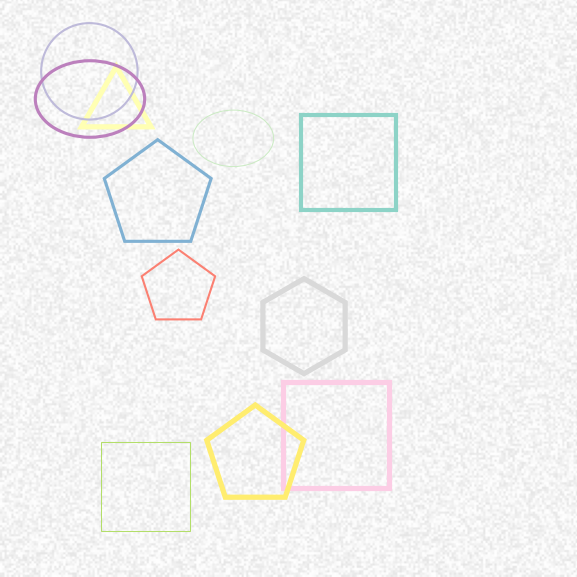[{"shape": "square", "thickness": 2, "radius": 0.41, "center": [0.604, 0.718]}, {"shape": "triangle", "thickness": 2.5, "radius": 0.35, "center": [0.201, 0.814]}, {"shape": "circle", "thickness": 1, "radius": 0.42, "center": [0.155, 0.876]}, {"shape": "pentagon", "thickness": 1, "radius": 0.33, "center": [0.309, 0.5]}, {"shape": "pentagon", "thickness": 1.5, "radius": 0.49, "center": [0.273, 0.66]}, {"shape": "square", "thickness": 0.5, "radius": 0.39, "center": [0.252, 0.156]}, {"shape": "square", "thickness": 2.5, "radius": 0.46, "center": [0.582, 0.246]}, {"shape": "hexagon", "thickness": 2.5, "radius": 0.41, "center": [0.526, 0.434]}, {"shape": "oval", "thickness": 1.5, "radius": 0.47, "center": [0.156, 0.828]}, {"shape": "oval", "thickness": 0.5, "radius": 0.35, "center": [0.404, 0.76]}, {"shape": "pentagon", "thickness": 2.5, "radius": 0.44, "center": [0.442, 0.21]}]